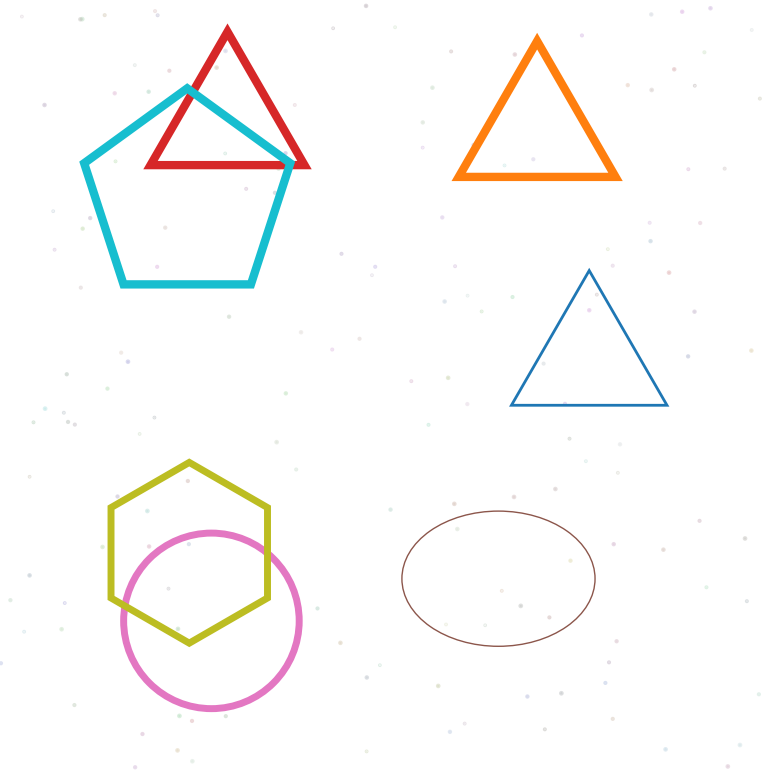[{"shape": "triangle", "thickness": 1, "radius": 0.58, "center": [0.765, 0.532]}, {"shape": "triangle", "thickness": 3, "radius": 0.59, "center": [0.698, 0.829]}, {"shape": "triangle", "thickness": 3, "radius": 0.58, "center": [0.295, 0.843]}, {"shape": "oval", "thickness": 0.5, "radius": 0.63, "center": [0.647, 0.248]}, {"shape": "circle", "thickness": 2.5, "radius": 0.57, "center": [0.275, 0.194]}, {"shape": "hexagon", "thickness": 2.5, "radius": 0.59, "center": [0.246, 0.282]}, {"shape": "pentagon", "thickness": 3, "radius": 0.7, "center": [0.243, 0.745]}]